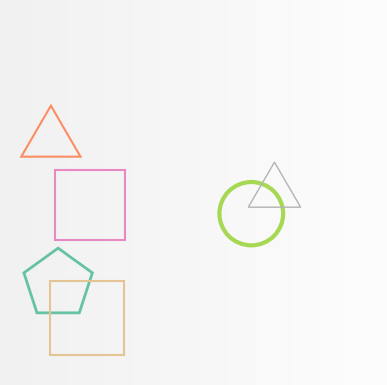[{"shape": "pentagon", "thickness": 2, "radius": 0.46, "center": [0.15, 0.263]}, {"shape": "triangle", "thickness": 1.5, "radius": 0.44, "center": [0.131, 0.637]}, {"shape": "square", "thickness": 1.5, "radius": 0.45, "center": [0.233, 0.467]}, {"shape": "circle", "thickness": 3, "radius": 0.41, "center": [0.648, 0.445]}, {"shape": "square", "thickness": 1.5, "radius": 0.48, "center": [0.225, 0.174]}, {"shape": "triangle", "thickness": 1, "radius": 0.39, "center": [0.708, 0.501]}]